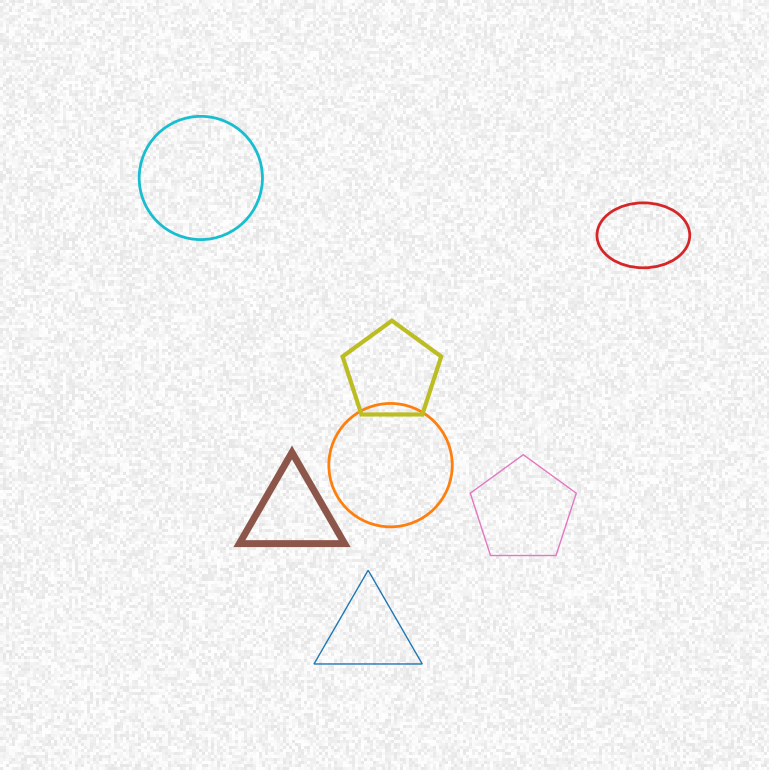[{"shape": "triangle", "thickness": 0.5, "radius": 0.41, "center": [0.478, 0.178]}, {"shape": "circle", "thickness": 1, "radius": 0.4, "center": [0.507, 0.396]}, {"shape": "oval", "thickness": 1, "radius": 0.3, "center": [0.836, 0.694]}, {"shape": "triangle", "thickness": 2.5, "radius": 0.39, "center": [0.379, 0.333]}, {"shape": "pentagon", "thickness": 0.5, "radius": 0.36, "center": [0.68, 0.337]}, {"shape": "pentagon", "thickness": 1.5, "radius": 0.34, "center": [0.509, 0.516]}, {"shape": "circle", "thickness": 1, "radius": 0.4, "center": [0.261, 0.769]}]